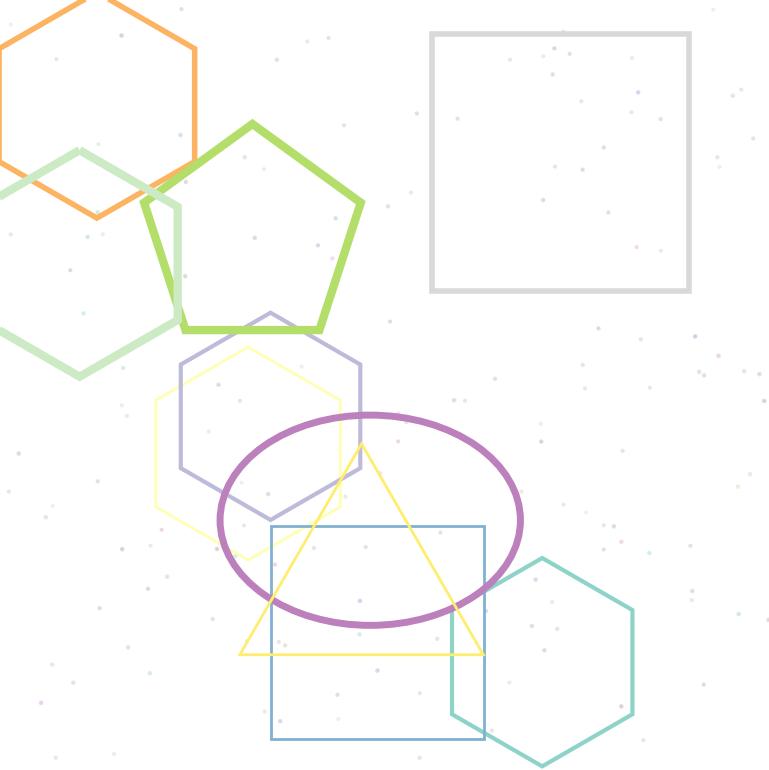[{"shape": "hexagon", "thickness": 1.5, "radius": 0.68, "center": [0.704, 0.14]}, {"shape": "hexagon", "thickness": 1, "radius": 0.69, "center": [0.322, 0.411]}, {"shape": "hexagon", "thickness": 1.5, "radius": 0.67, "center": [0.351, 0.459]}, {"shape": "square", "thickness": 1, "radius": 0.69, "center": [0.49, 0.179]}, {"shape": "hexagon", "thickness": 2, "radius": 0.73, "center": [0.126, 0.863]}, {"shape": "pentagon", "thickness": 3, "radius": 0.74, "center": [0.328, 0.691]}, {"shape": "square", "thickness": 2, "radius": 0.83, "center": [0.728, 0.789]}, {"shape": "oval", "thickness": 2.5, "radius": 0.98, "center": [0.481, 0.324]}, {"shape": "hexagon", "thickness": 3, "radius": 0.74, "center": [0.103, 0.658]}, {"shape": "triangle", "thickness": 1, "radius": 0.91, "center": [0.47, 0.241]}]